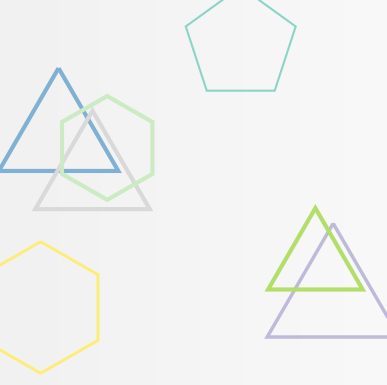[{"shape": "pentagon", "thickness": 1.5, "radius": 0.75, "center": [0.621, 0.885]}, {"shape": "triangle", "thickness": 2.5, "radius": 0.98, "center": [0.86, 0.223]}, {"shape": "triangle", "thickness": 3, "radius": 0.89, "center": [0.151, 0.645]}, {"shape": "triangle", "thickness": 3, "radius": 0.7, "center": [0.814, 0.318]}, {"shape": "triangle", "thickness": 3, "radius": 0.85, "center": [0.239, 0.542]}, {"shape": "hexagon", "thickness": 3, "radius": 0.67, "center": [0.277, 0.616]}, {"shape": "hexagon", "thickness": 2, "radius": 0.85, "center": [0.105, 0.201]}]